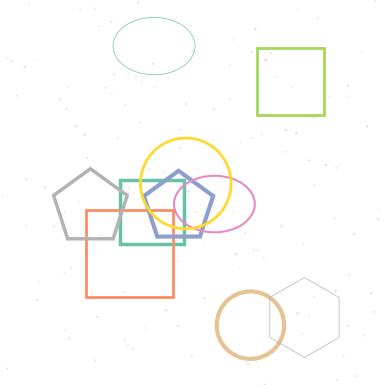[{"shape": "square", "thickness": 2.5, "radius": 0.41, "center": [0.395, 0.449]}, {"shape": "oval", "thickness": 0.5, "radius": 0.53, "center": [0.4, 0.88]}, {"shape": "square", "thickness": 2, "radius": 0.56, "center": [0.337, 0.341]}, {"shape": "pentagon", "thickness": 3, "radius": 0.47, "center": [0.464, 0.462]}, {"shape": "oval", "thickness": 1.5, "radius": 0.52, "center": [0.557, 0.47]}, {"shape": "square", "thickness": 2, "radius": 0.43, "center": [0.754, 0.789]}, {"shape": "circle", "thickness": 2, "radius": 0.59, "center": [0.483, 0.524]}, {"shape": "circle", "thickness": 3, "radius": 0.44, "center": [0.65, 0.155]}, {"shape": "pentagon", "thickness": 2.5, "radius": 0.5, "center": [0.235, 0.461]}, {"shape": "hexagon", "thickness": 0.5, "radius": 0.52, "center": [0.791, 0.175]}]